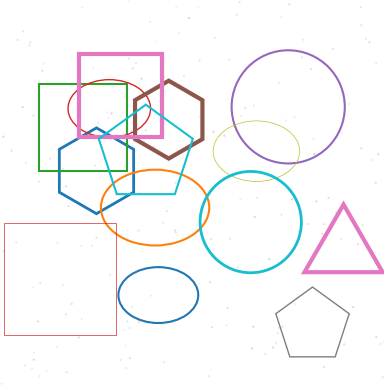[{"shape": "oval", "thickness": 1.5, "radius": 0.52, "center": [0.411, 0.234]}, {"shape": "hexagon", "thickness": 2, "radius": 0.56, "center": [0.251, 0.556]}, {"shape": "oval", "thickness": 1.5, "radius": 0.7, "center": [0.403, 0.461]}, {"shape": "square", "thickness": 1.5, "radius": 0.57, "center": [0.215, 0.669]}, {"shape": "oval", "thickness": 1, "radius": 0.54, "center": [0.284, 0.718]}, {"shape": "square", "thickness": 0.5, "radius": 0.73, "center": [0.157, 0.276]}, {"shape": "circle", "thickness": 1.5, "radius": 0.73, "center": [0.749, 0.722]}, {"shape": "hexagon", "thickness": 3, "radius": 0.51, "center": [0.438, 0.689]}, {"shape": "square", "thickness": 3, "radius": 0.54, "center": [0.312, 0.753]}, {"shape": "triangle", "thickness": 3, "radius": 0.59, "center": [0.892, 0.352]}, {"shape": "pentagon", "thickness": 1, "radius": 0.5, "center": [0.812, 0.154]}, {"shape": "oval", "thickness": 0.5, "radius": 0.56, "center": [0.666, 0.607]}, {"shape": "pentagon", "thickness": 1.5, "radius": 0.64, "center": [0.379, 0.6]}, {"shape": "circle", "thickness": 2, "radius": 0.66, "center": [0.651, 0.423]}]